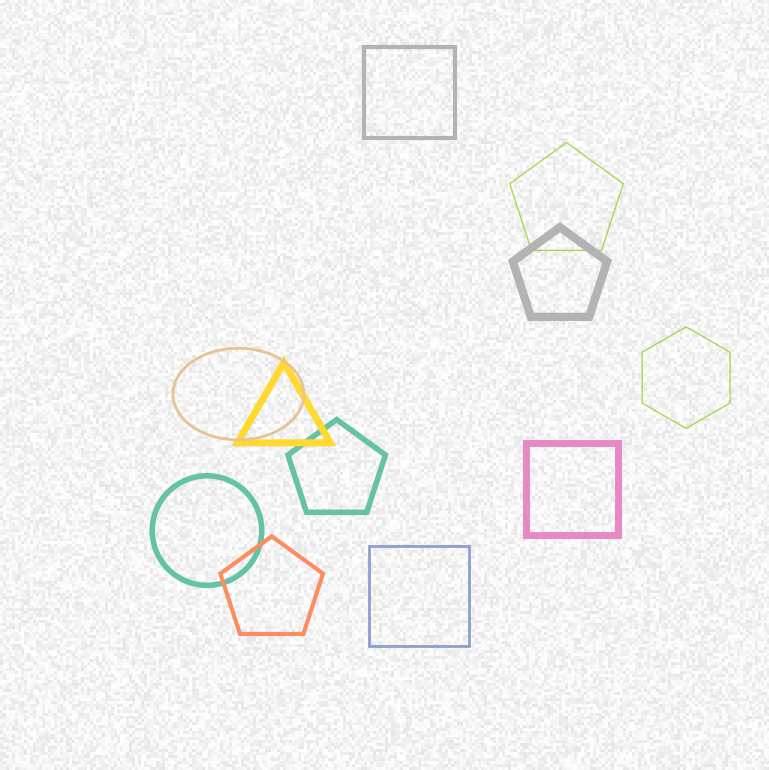[{"shape": "circle", "thickness": 2, "radius": 0.36, "center": [0.269, 0.311]}, {"shape": "pentagon", "thickness": 2, "radius": 0.33, "center": [0.437, 0.389]}, {"shape": "pentagon", "thickness": 1.5, "radius": 0.35, "center": [0.353, 0.233]}, {"shape": "square", "thickness": 1, "radius": 0.33, "center": [0.545, 0.226]}, {"shape": "square", "thickness": 2.5, "radius": 0.3, "center": [0.743, 0.365]}, {"shape": "hexagon", "thickness": 0.5, "radius": 0.33, "center": [0.891, 0.51]}, {"shape": "pentagon", "thickness": 0.5, "radius": 0.39, "center": [0.736, 0.737]}, {"shape": "triangle", "thickness": 2.5, "radius": 0.35, "center": [0.369, 0.46]}, {"shape": "oval", "thickness": 1, "radius": 0.43, "center": [0.31, 0.488]}, {"shape": "square", "thickness": 1.5, "radius": 0.29, "center": [0.532, 0.88]}, {"shape": "pentagon", "thickness": 3, "radius": 0.32, "center": [0.727, 0.641]}]